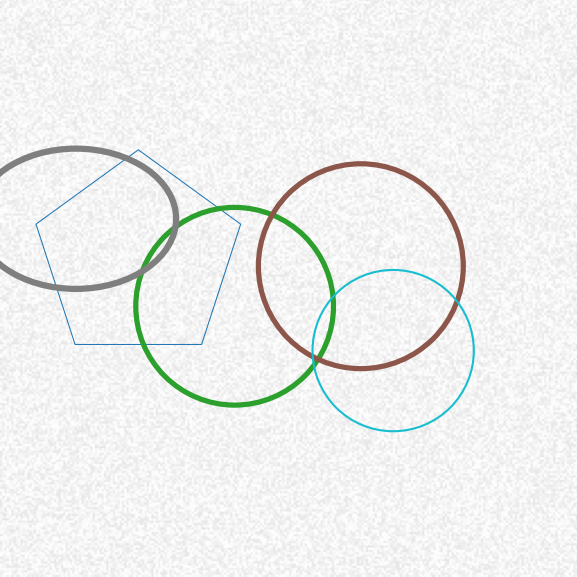[{"shape": "pentagon", "thickness": 0.5, "radius": 0.93, "center": [0.24, 0.553]}, {"shape": "circle", "thickness": 2.5, "radius": 0.86, "center": [0.406, 0.469]}, {"shape": "circle", "thickness": 2.5, "radius": 0.89, "center": [0.625, 0.538]}, {"shape": "oval", "thickness": 3, "radius": 0.87, "center": [0.132, 0.62]}, {"shape": "circle", "thickness": 1, "radius": 0.7, "center": [0.681, 0.392]}]